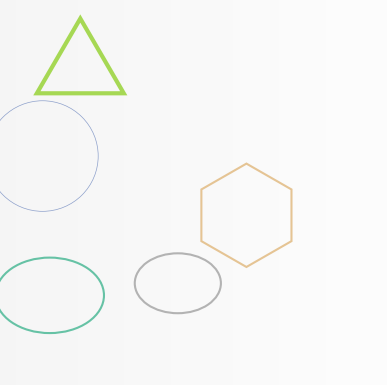[{"shape": "oval", "thickness": 1.5, "radius": 0.7, "center": [0.128, 0.233]}, {"shape": "circle", "thickness": 0.5, "radius": 0.72, "center": [0.11, 0.595]}, {"shape": "triangle", "thickness": 3, "radius": 0.65, "center": [0.207, 0.822]}, {"shape": "hexagon", "thickness": 1.5, "radius": 0.67, "center": [0.636, 0.441]}, {"shape": "oval", "thickness": 1.5, "radius": 0.56, "center": [0.459, 0.264]}]